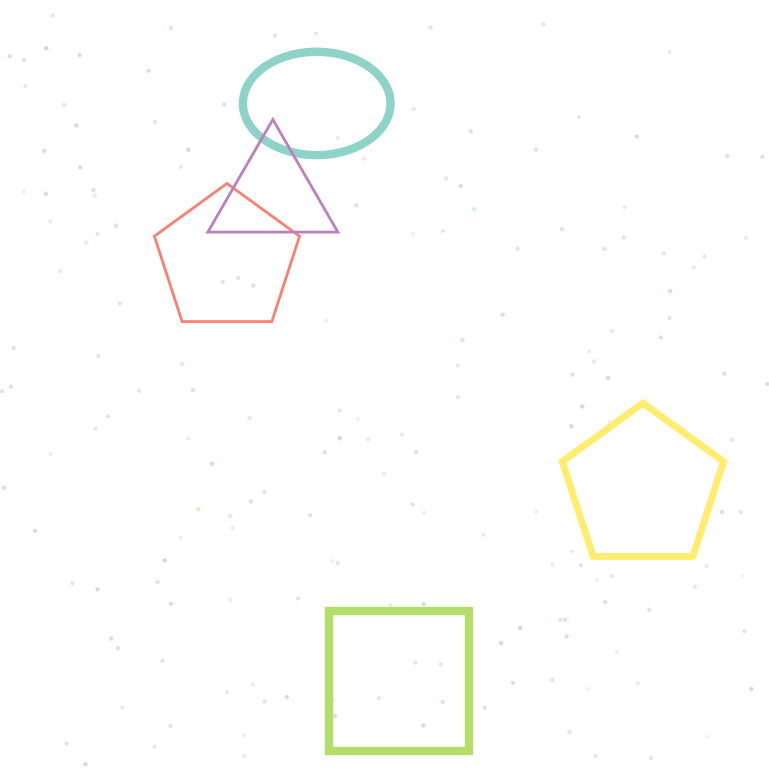[{"shape": "oval", "thickness": 3, "radius": 0.48, "center": [0.411, 0.866]}, {"shape": "pentagon", "thickness": 1, "radius": 0.5, "center": [0.295, 0.663]}, {"shape": "square", "thickness": 3, "radius": 0.45, "center": [0.518, 0.116]}, {"shape": "triangle", "thickness": 1, "radius": 0.49, "center": [0.354, 0.747]}, {"shape": "pentagon", "thickness": 2.5, "radius": 0.55, "center": [0.835, 0.367]}]